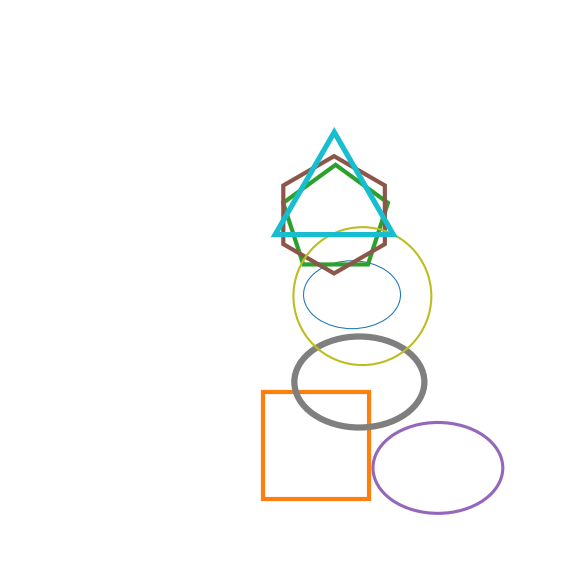[{"shape": "oval", "thickness": 0.5, "radius": 0.42, "center": [0.61, 0.489]}, {"shape": "square", "thickness": 2, "radius": 0.46, "center": [0.547, 0.228]}, {"shape": "pentagon", "thickness": 2, "radius": 0.48, "center": [0.581, 0.618]}, {"shape": "oval", "thickness": 1.5, "radius": 0.56, "center": [0.758, 0.189]}, {"shape": "hexagon", "thickness": 2, "radius": 0.51, "center": [0.578, 0.627]}, {"shape": "oval", "thickness": 3, "radius": 0.56, "center": [0.622, 0.338]}, {"shape": "circle", "thickness": 1, "radius": 0.6, "center": [0.627, 0.486]}, {"shape": "triangle", "thickness": 2.5, "radius": 0.59, "center": [0.579, 0.652]}]